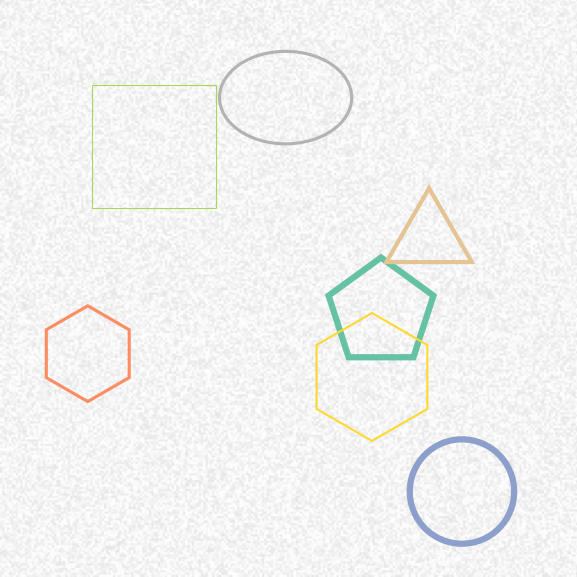[{"shape": "pentagon", "thickness": 3, "radius": 0.48, "center": [0.66, 0.458]}, {"shape": "hexagon", "thickness": 1.5, "radius": 0.41, "center": [0.152, 0.387]}, {"shape": "circle", "thickness": 3, "radius": 0.45, "center": [0.8, 0.148]}, {"shape": "square", "thickness": 0.5, "radius": 0.54, "center": [0.266, 0.746]}, {"shape": "hexagon", "thickness": 1, "radius": 0.55, "center": [0.644, 0.346]}, {"shape": "triangle", "thickness": 2, "radius": 0.43, "center": [0.743, 0.588]}, {"shape": "oval", "thickness": 1.5, "radius": 0.57, "center": [0.495, 0.83]}]